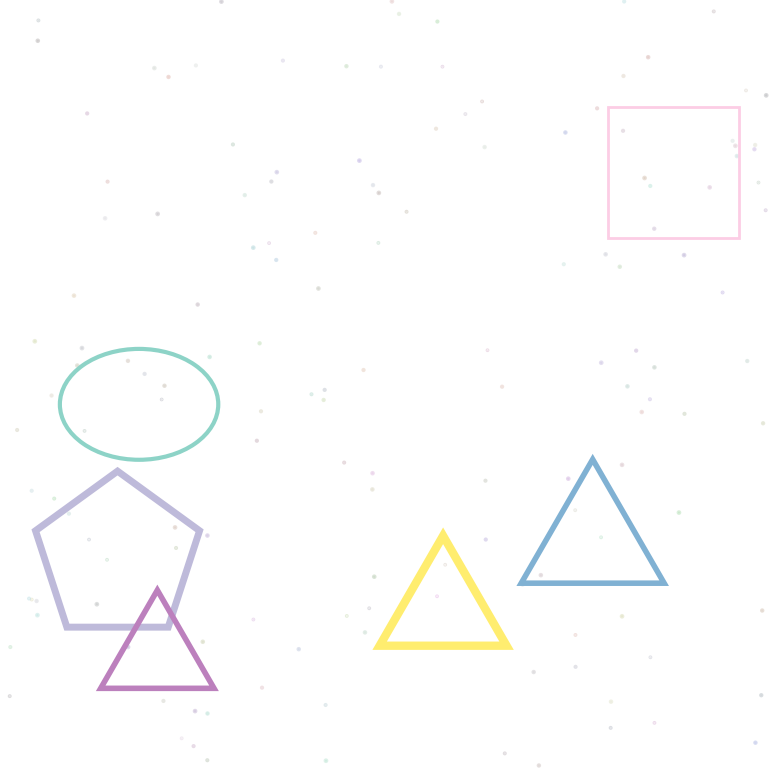[{"shape": "oval", "thickness": 1.5, "radius": 0.51, "center": [0.181, 0.475]}, {"shape": "pentagon", "thickness": 2.5, "radius": 0.56, "center": [0.153, 0.276]}, {"shape": "triangle", "thickness": 2, "radius": 0.54, "center": [0.77, 0.296]}, {"shape": "square", "thickness": 1, "radius": 0.42, "center": [0.875, 0.776]}, {"shape": "triangle", "thickness": 2, "radius": 0.42, "center": [0.204, 0.149]}, {"shape": "triangle", "thickness": 3, "radius": 0.48, "center": [0.575, 0.209]}]